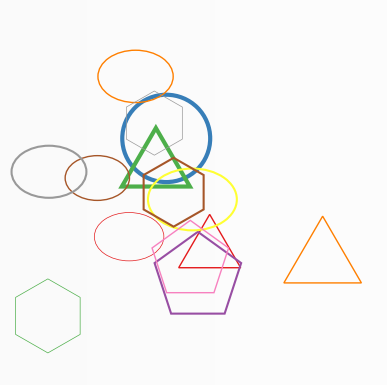[{"shape": "oval", "thickness": 0.5, "radius": 0.45, "center": [0.333, 0.385]}, {"shape": "triangle", "thickness": 1, "radius": 0.46, "center": [0.541, 0.351]}, {"shape": "circle", "thickness": 3, "radius": 0.57, "center": [0.429, 0.641]}, {"shape": "hexagon", "thickness": 0.5, "radius": 0.48, "center": [0.124, 0.179]}, {"shape": "triangle", "thickness": 3, "radius": 0.51, "center": [0.402, 0.566]}, {"shape": "pentagon", "thickness": 1.5, "radius": 0.59, "center": [0.511, 0.28]}, {"shape": "oval", "thickness": 1, "radius": 0.49, "center": [0.35, 0.802]}, {"shape": "triangle", "thickness": 1, "radius": 0.58, "center": [0.833, 0.323]}, {"shape": "oval", "thickness": 1.5, "radius": 0.57, "center": [0.497, 0.482]}, {"shape": "hexagon", "thickness": 1.5, "radius": 0.45, "center": [0.448, 0.501]}, {"shape": "oval", "thickness": 1, "radius": 0.42, "center": [0.251, 0.538]}, {"shape": "pentagon", "thickness": 1, "radius": 0.52, "center": [0.491, 0.324]}, {"shape": "oval", "thickness": 1.5, "radius": 0.48, "center": [0.126, 0.554]}, {"shape": "hexagon", "thickness": 0.5, "radius": 0.42, "center": [0.398, 0.68]}]